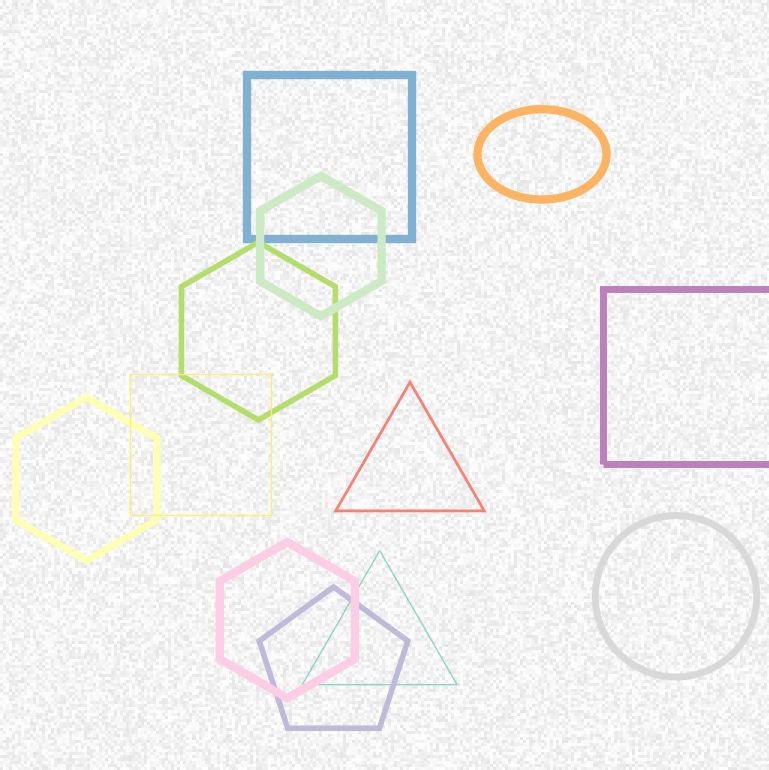[{"shape": "triangle", "thickness": 0.5, "radius": 0.58, "center": [0.493, 0.169]}, {"shape": "hexagon", "thickness": 2.5, "radius": 0.53, "center": [0.112, 0.378]}, {"shape": "pentagon", "thickness": 2, "radius": 0.51, "center": [0.433, 0.136]}, {"shape": "triangle", "thickness": 1, "radius": 0.56, "center": [0.532, 0.392]}, {"shape": "square", "thickness": 3, "radius": 0.53, "center": [0.428, 0.796]}, {"shape": "oval", "thickness": 3, "radius": 0.42, "center": [0.704, 0.8]}, {"shape": "hexagon", "thickness": 2, "radius": 0.58, "center": [0.336, 0.57]}, {"shape": "hexagon", "thickness": 3, "radius": 0.51, "center": [0.373, 0.195]}, {"shape": "circle", "thickness": 2.5, "radius": 0.52, "center": [0.878, 0.226]}, {"shape": "square", "thickness": 2.5, "radius": 0.57, "center": [0.896, 0.511]}, {"shape": "hexagon", "thickness": 3, "radius": 0.46, "center": [0.417, 0.68]}, {"shape": "square", "thickness": 0.5, "radius": 0.46, "center": [0.26, 0.423]}]